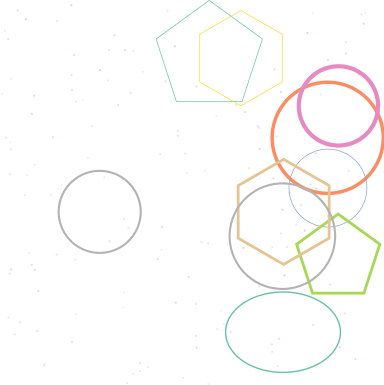[{"shape": "pentagon", "thickness": 0.5, "radius": 0.73, "center": [0.544, 0.854]}, {"shape": "oval", "thickness": 1, "radius": 0.75, "center": [0.735, 0.137]}, {"shape": "circle", "thickness": 2.5, "radius": 0.72, "center": [0.851, 0.642]}, {"shape": "circle", "thickness": 0.5, "radius": 0.51, "center": [0.852, 0.512]}, {"shape": "circle", "thickness": 3, "radius": 0.51, "center": [0.879, 0.725]}, {"shape": "pentagon", "thickness": 2, "radius": 0.57, "center": [0.878, 0.33]}, {"shape": "hexagon", "thickness": 0.5, "radius": 0.62, "center": [0.626, 0.849]}, {"shape": "hexagon", "thickness": 2, "radius": 0.68, "center": [0.737, 0.45]}, {"shape": "circle", "thickness": 1.5, "radius": 0.53, "center": [0.259, 0.45]}, {"shape": "circle", "thickness": 1.5, "radius": 0.69, "center": [0.733, 0.387]}]